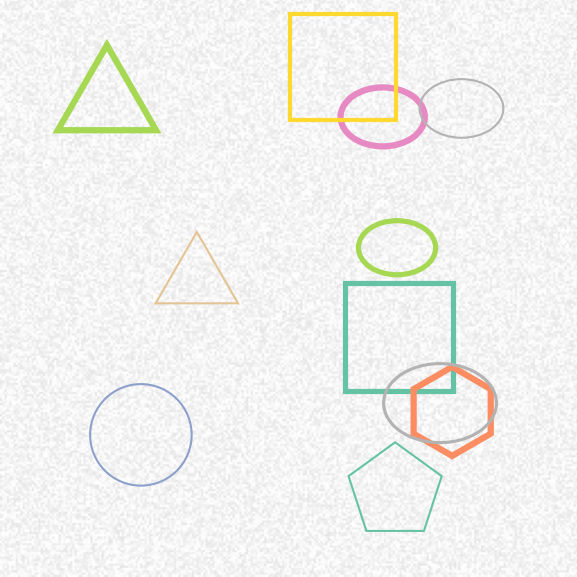[{"shape": "pentagon", "thickness": 1, "radius": 0.42, "center": [0.684, 0.148]}, {"shape": "square", "thickness": 2.5, "radius": 0.47, "center": [0.69, 0.415]}, {"shape": "hexagon", "thickness": 3, "radius": 0.39, "center": [0.783, 0.287]}, {"shape": "circle", "thickness": 1, "radius": 0.44, "center": [0.244, 0.246]}, {"shape": "oval", "thickness": 3, "radius": 0.36, "center": [0.663, 0.797]}, {"shape": "oval", "thickness": 2.5, "radius": 0.33, "center": [0.688, 0.57]}, {"shape": "triangle", "thickness": 3, "radius": 0.49, "center": [0.185, 0.823]}, {"shape": "square", "thickness": 2, "radius": 0.46, "center": [0.594, 0.884]}, {"shape": "triangle", "thickness": 1, "radius": 0.41, "center": [0.341, 0.515]}, {"shape": "oval", "thickness": 1, "radius": 0.36, "center": [0.799, 0.811]}, {"shape": "oval", "thickness": 1.5, "radius": 0.49, "center": [0.762, 0.301]}]